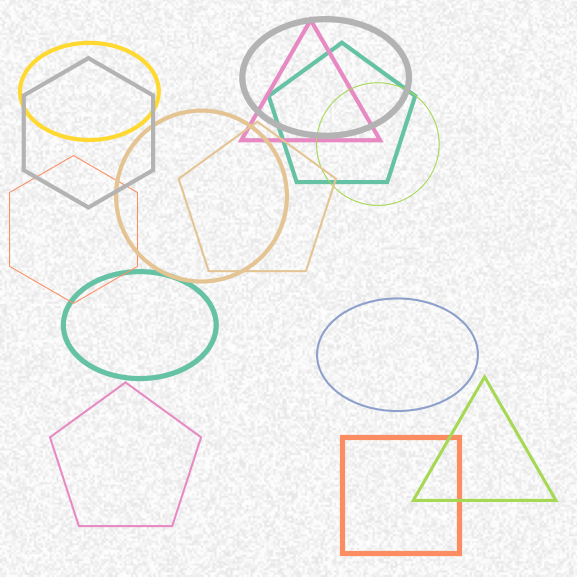[{"shape": "pentagon", "thickness": 2, "radius": 0.67, "center": [0.592, 0.792]}, {"shape": "oval", "thickness": 2.5, "radius": 0.66, "center": [0.242, 0.436]}, {"shape": "hexagon", "thickness": 0.5, "radius": 0.64, "center": [0.127, 0.602]}, {"shape": "square", "thickness": 2.5, "radius": 0.51, "center": [0.693, 0.142]}, {"shape": "oval", "thickness": 1, "radius": 0.7, "center": [0.688, 0.385]}, {"shape": "pentagon", "thickness": 1, "radius": 0.69, "center": [0.217, 0.199]}, {"shape": "triangle", "thickness": 2, "radius": 0.69, "center": [0.538, 0.826]}, {"shape": "circle", "thickness": 0.5, "radius": 0.53, "center": [0.654, 0.75]}, {"shape": "triangle", "thickness": 1.5, "radius": 0.71, "center": [0.839, 0.204]}, {"shape": "oval", "thickness": 2, "radius": 0.6, "center": [0.155, 0.841]}, {"shape": "pentagon", "thickness": 1, "radius": 0.72, "center": [0.446, 0.645]}, {"shape": "circle", "thickness": 2, "radius": 0.74, "center": [0.349, 0.66]}, {"shape": "hexagon", "thickness": 2, "radius": 0.65, "center": [0.153, 0.769]}, {"shape": "oval", "thickness": 3, "radius": 0.72, "center": [0.564, 0.865]}]